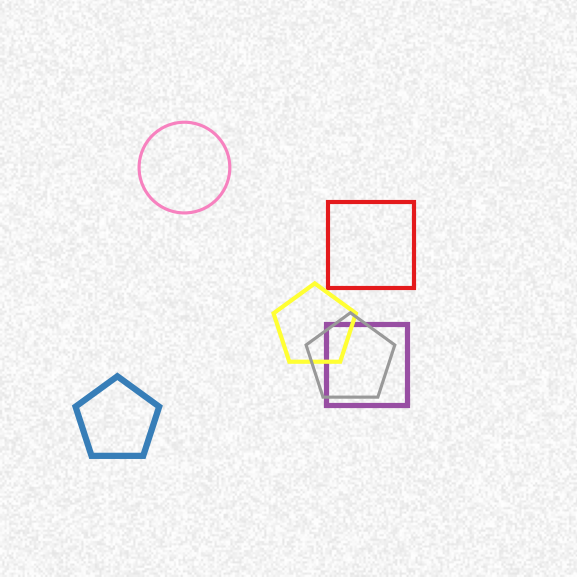[{"shape": "square", "thickness": 2, "radius": 0.37, "center": [0.642, 0.575]}, {"shape": "pentagon", "thickness": 3, "radius": 0.38, "center": [0.203, 0.271]}, {"shape": "square", "thickness": 2.5, "radius": 0.35, "center": [0.634, 0.368]}, {"shape": "pentagon", "thickness": 2, "radius": 0.37, "center": [0.545, 0.433]}, {"shape": "circle", "thickness": 1.5, "radius": 0.39, "center": [0.319, 0.709]}, {"shape": "pentagon", "thickness": 1.5, "radius": 0.4, "center": [0.607, 0.377]}]